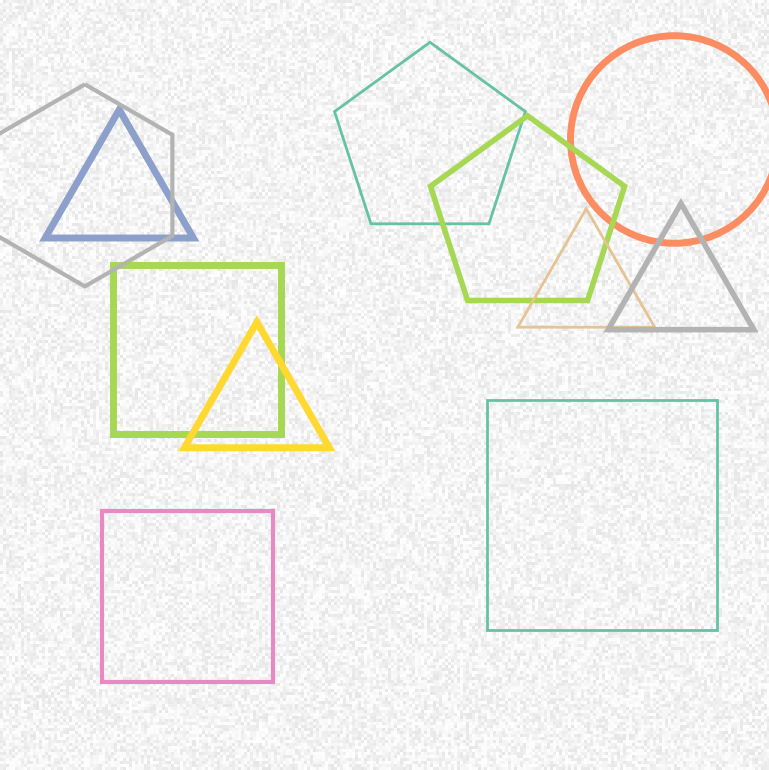[{"shape": "square", "thickness": 1, "radius": 0.75, "center": [0.782, 0.331]}, {"shape": "pentagon", "thickness": 1, "radius": 0.65, "center": [0.558, 0.815]}, {"shape": "circle", "thickness": 2.5, "radius": 0.67, "center": [0.876, 0.819]}, {"shape": "triangle", "thickness": 2.5, "radius": 0.56, "center": [0.155, 0.746]}, {"shape": "square", "thickness": 1.5, "radius": 0.56, "center": [0.244, 0.226]}, {"shape": "square", "thickness": 2.5, "radius": 0.55, "center": [0.256, 0.546]}, {"shape": "pentagon", "thickness": 2, "radius": 0.66, "center": [0.685, 0.717]}, {"shape": "triangle", "thickness": 2.5, "radius": 0.54, "center": [0.334, 0.473]}, {"shape": "triangle", "thickness": 1, "radius": 0.51, "center": [0.761, 0.626]}, {"shape": "triangle", "thickness": 2, "radius": 0.55, "center": [0.884, 0.626]}, {"shape": "hexagon", "thickness": 1.5, "radius": 0.66, "center": [0.11, 0.759]}]